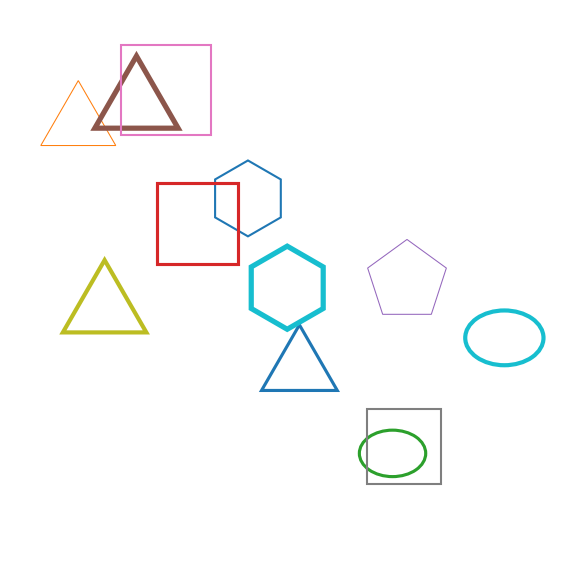[{"shape": "hexagon", "thickness": 1, "radius": 0.33, "center": [0.429, 0.656]}, {"shape": "triangle", "thickness": 1.5, "radius": 0.38, "center": [0.518, 0.361]}, {"shape": "triangle", "thickness": 0.5, "radius": 0.37, "center": [0.136, 0.785]}, {"shape": "oval", "thickness": 1.5, "radius": 0.29, "center": [0.68, 0.214]}, {"shape": "square", "thickness": 1.5, "radius": 0.35, "center": [0.342, 0.612]}, {"shape": "pentagon", "thickness": 0.5, "radius": 0.36, "center": [0.705, 0.513]}, {"shape": "triangle", "thickness": 2.5, "radius": 0.42, "center": [0.236, 0.819]}, {"shape": "square", "thickness": 1, "radius": 0.39, "center": [0.288, 0.843]}, {"shape": "square", "thickness": 1, "radius": 0.32, "center": [0.699, 0.226]}, {"shape": "triangle", "thickness": 2, "radius": 0.42, "center": [0.181, 0.465]}, {"shape": "oval", "thickness": 2, "radius": 0.34, "center": [0.873, 0.414]}, {"shape": "hexagon", "thickness": 2.5, "radius": 0.36, "center": [0.497, 0.501]}]